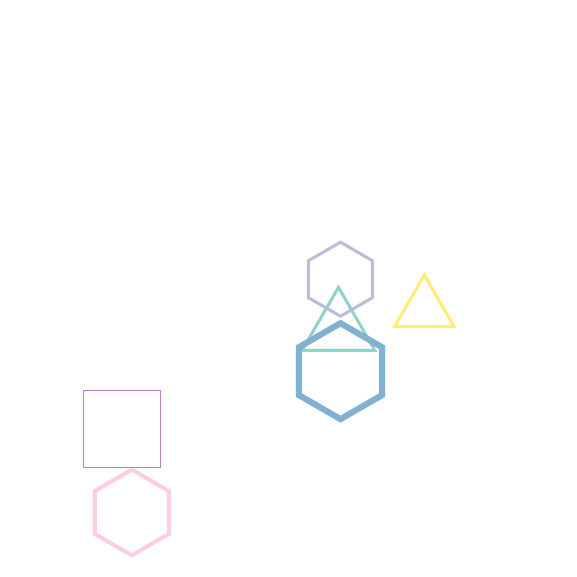[{"shape": "triangle", "thickness": 1.5, "radius": 0.36, "center": [0.586, 0.429]}, {"shape": "hexagon", "thickness": 1.5, "radius": 0.32, "center": [0.59, 0.516]}, {"shape": "hexagon", "thickness": 3, "radius": 0.42, "center": [0.59, 0.356]}, {"shape": "hexagon", "thickness": 2, "radius": 0.37, "center": [0.228, 0.112]}, {"shape": "square", "thickness": 0.5, "radius": 0.33, "center": [0.211, 0.257]}, {"shape": "triangle", "thickness": 1.5, "radius": 0.3, "center": [0.735, 0.463]}]